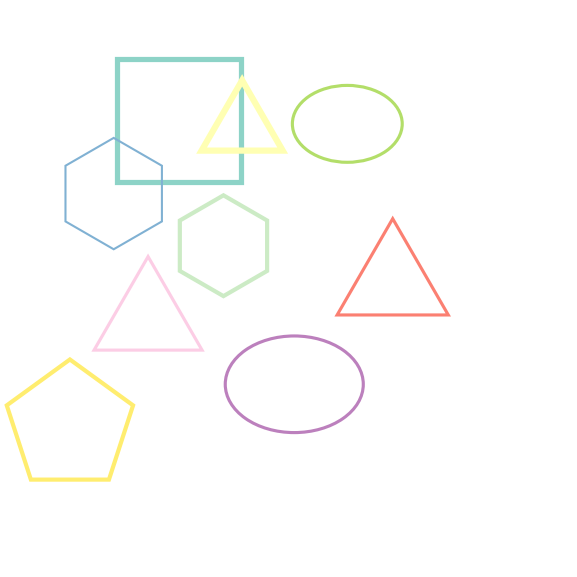[{"shape": "square", "thickness": 2.5, "radius": 0.53, "center": [0.31, 0.79]}, {"shape": "triangle", "thickness": 3, "radius": 0.41, "center": [0.419, 0.779]}, {"shape": "triangle", "thickness": 1.5, "radius": 0.56, "center": [0.68, 0.509]}, {"shape": "hexagon", "thickness": 1, "radius": 0.48, "center": [0.197, 0.664]}, {"shape": "oval", "thickness": 1.5, "radius": 0.48, "center": [0.601, 0.785]}, {"shape": "triangle", "thickness": 1.5, "radius": 0.54, "center": [0.256, 0.447]}, {"shape": "oval", "thickness": 1.5, "radius": 0.6, "center": [0.51, 0.334]}, {"shape": "hexagon", "thickness": 2, "radius": 0.44, "center": [0.387, 0.574]}, {"shape": "pentagon", "thickness": 2, "radius": 0.57, "center": [0.121, 0.262]}]